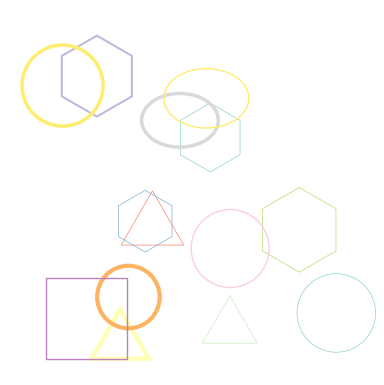[{"shape": "hexagon", "thickness": 0.5, "radius": 0.45, "center": [0.546, 0.643]}, {"shape": "circle", "thickness": 0.5, "radius": 0.51, "center": [0.873, 0.187]}, {"shape": "triangle", "thickness": 3, "radius": 0.43, "center": [0.312, 0.111]}, {"shape": "hexagon", "thickness": 1.5, "radius": 0.53, "center": [0.252, 0.802]}, {"shape": "triangle", "thickness": 0.5, "radius": 0.47, "center": [0.396, 0.41]}, {"shape": "hexagon", "thickness": 0.5, "radius": 0.4, "center": [0.377, 0.426]}, {"shape": "circle", "thickness": 3, "radius": 0.41, "center": [0.334, 0.229]}, {"shape": "hexagon", "thickness": 0.5, "radius": 0.55, "center": [0.777, 0.403]}, {"shape": "circle", "thickness": 1, "radius": 0.51, "center": [0.598, 0.355]}, {"shape": "oval", "thickness": 2.5, "radius": 0.5, "center": [0.467, 0.688]}, {"shape": "square", "thickness": 1, "radius": 0.53, "center": [0.225, 0.173]}, {"shape": "triangle", "thickness": 0.5, "radius": 0.41, "center": [0.597, 0.15]}, {"shape": "oval", "thickness": 1, "radius": 0.55, "center": [0.536, 0.745]}, {"shape": "circle", "thickness": 2.5, "radius": 0.53, "center": [0.162, 0.778]}]